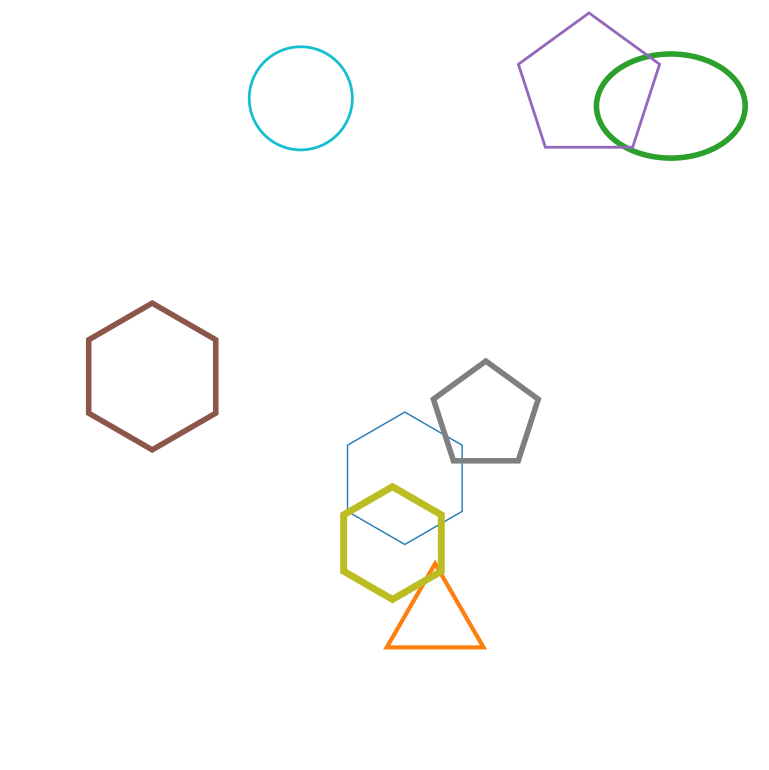[{"shape": "hexagon", "thickness": 0.5, "radius": 0.43, "center": [0.526, 0.379]}, {"shape": "triangle", "thickness": 1.5, "radius": 0.36, "center": [0.565, 0.196]}, {"shape": "oval", "thickness": 2, "radius": 0.48, "center": [0.871, 0.862]}, {"shape": "pentagon", "thickness": 1, "radius": 0.48, "center": [0.765, 0.887]}, {"shape": "hexagon", "thickness": 2, "radius": 0.48, "center": [0.198, 0.511]}, {"shape": "pentagon", "thickness": 2, "radius": 0.36, "center": [0.631, 0.459]}, {"shape": "hexagon", "thickness": 2.5, "radius": 0.37, "center": [0.51, 0.295]}, {"shape": "circle", "thickness": 1, "radius": 0.33, "center": [0.391, 0.872]}]